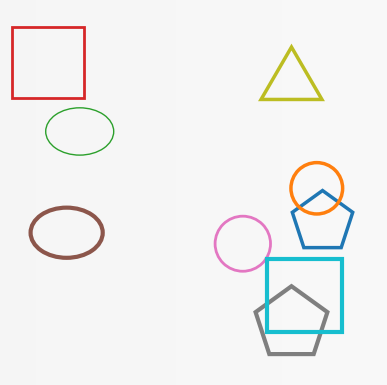[{"shape": "pentagon", "thickness": 2.5, "radius": 0.41, "center": [0.832, 0.423]}, {"shape": "circle", "thickness": 2.5, "radius": 0.33, "center": [0.818, 0.511]}, {"shape": "oval", "thickness": 1, "radius": 0.44, "center": [0.206, 0.659]}, {"shape": "square", "thickness": 2, "radius": 0.46, "center": [0.125, 0.838]}, {"shape": "oval", "thickness": 3, "radius": 0.47, "center": [0.172, 0.396]}, {"shape": "circle", "thickness": 2, "radius": 0.36, "center": [0.627, 0.367]}, {"shape": "pentagon", "thickness": 3, "radius": 0.49, "center": [0.752, 0.159]}, {"shape": "triangle", "thickness": 2.5, "radius": 0.45, "center": [0.752, 0.787]}, {"shape": "square", "thickness": 3, "radius": 0.48, "center": [0.785, 0.232]}]